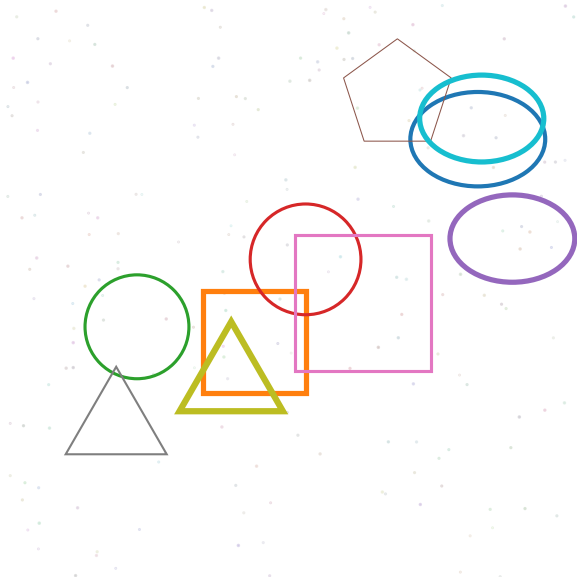[{"shape": "oval", "thickness": 2, "radius": 0.58, "center": [0.827, 0.758]}, {"shape": "square", "thickness": 2.5, "radius": 0.44, "center": [0.441, 0.407]}, {"shape": "circle", "thickness": 1.5, "radius": 0.45, "center": [0.237, 0.433]}, {"shape": "circle", "thickness": 1.5, "radius": 0.48, "center": [0.529, 0.55]}, {"shape": "oval", "thickness": 2.5, "radius": 0.54, "center": [0.887, 0.586]}, {"shape": "pentagon", "thickness": 0.5, "radius": 0.49, "center": [0.688, 0.834]}, {"shape": "square", "thickness": 1.5, "radius": 0.59, "center": [0.628, 0.474]}, {"shape": "triangle", "thickness": 1, "radius": 0.5, "center": [0.201, 0.263]}, {"shape": "triangle", "thickness": 3, "radius": 0.52, "center": [0.4, 0.339]}, {"shape": "oval", "thickness": 2.5, "radius": 0.54, "center": [0.834, 0.794]}]